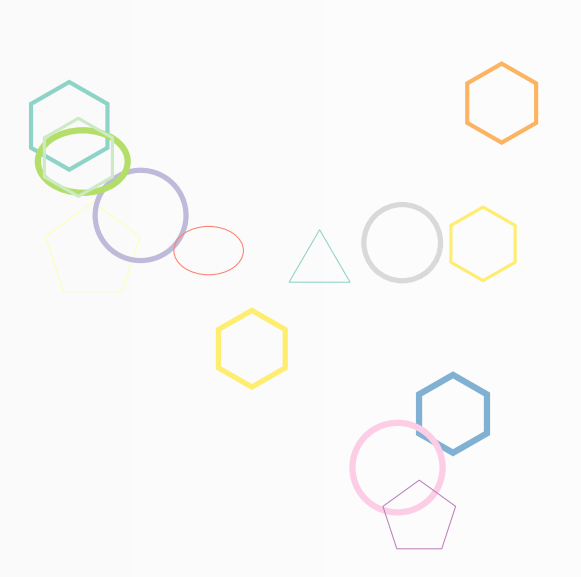[{"shape": "hexagon", "thickness": 2, "radius": 0.38, "center": [0.119, 0.781]}, {"shape": "triangle", "thickness": 0.5, "radius": 0.3, "center": [0.55, 0.541]}, {"shape": "pentagon", "thickness": 0.5, "radius": 0.43, "center": [0.16, 0.563]}, {"shape": "circle", "thickness": 2.5, "radius": 0.39, "center": [0.242, 0.626]}, {"shape": "oval", "thickness": 0.5, "radius": 0.3, "center": [0.359, 0.565]}, {"shape": "hexagon", "thickness": 3, "radius": 0.34, "center": [0.779, 0.283]}, {"shape": "hexagon", "thickness": 2, "radius": 0.34, "center": [0.863, 0.821]}, {"shape": "oval", "thickness": 3, "radius": 0.39, "center": [0.142, 0.719]}, {"shape": "circle", "thickness": 3, "radius": 0.39, "center": [0.684, 0.189]}, {"shape": "circle", "thickness": 2.5, "radius": 0.33, "center": [0.692, 0.579]}, {"shape": "pentagon", "thickness": 0.5, "radius": 0.33, "center": [0.721, 0.102]}, {"shape": "hexagon", "thickness": 1.5, "radius": 0.34, "center": [0.135, 0.727]}, {"shape": "hexagon", "thickness": 2.5, "radius": 0.33, "center": [0.433, 0.395]}, {"shape": "hexagon", "thickness": 1.5, "radius": 0.32, "center": [0.831, 0.577]}]